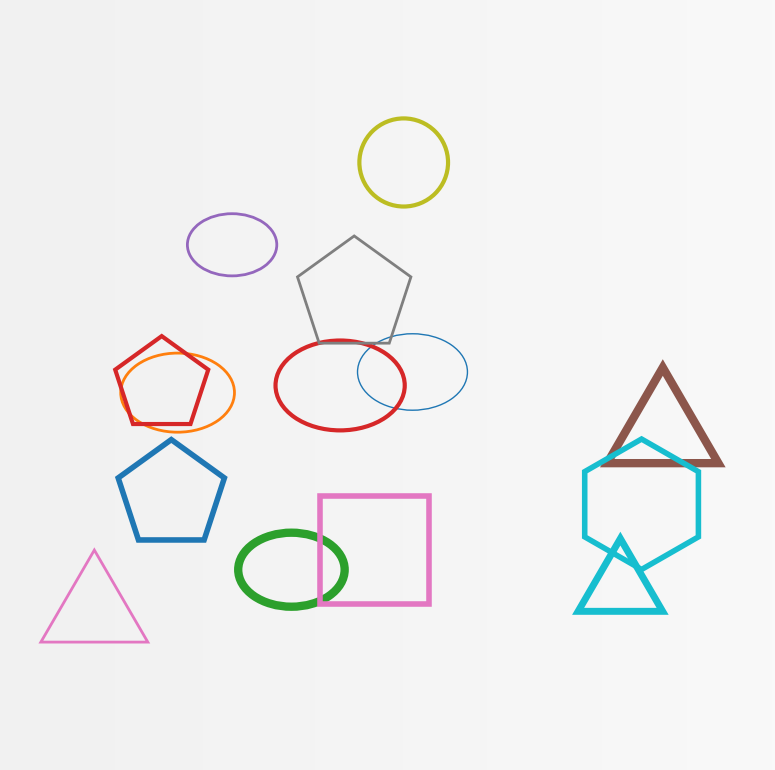[{"shape": "pentagon", "thickness": 2, "radius": 0.36, "center": [0.221, 0.357]}, {"shape": "oval", "thickness": 0.5, "radius": 0.35, "center": [0.532, 0.517]}, {"shape": "oval", "thickness": 1, "radius": 0.37, "center": [0.229, 0.49]}, {"shape": "oval", "thickness": 3, "radius": 0.34, "center": [0.376, 0.26]}, {"shape": "pentagon", "thickness": 1.5, "radius": 0.32, "center": [0.209, 0.5]}, {"shape": "oval", "thickness": 1.5, "radius": 0.42, "center": [0.439, 0.499]}, {"shape": "oval", "thickness": 1, "radius": 0.29, "center": [0.299, 0.682]}, {"shape": "triangle", "thickness": 3, "radius": 0.41, "center": [0.855, 0.44]}, {"shape": "triangle", "thickness": 1, "radius": 0.4, "center": [0.122, 0.206]}, {"shape": "square", "thickness": 2, "radius": 0.35, "center": [0.484, 0.286]}, {"shape": "pentagon", "thickness": 1, "radius": 0.38, "center": [0.457, 0.617]}, {"shape": "circle", "thickness": 1.5, "radius": 0.29, "center": [0.521, 0.789]}, {"shape": "triangle", "thickness": 2.5, "radius": 0.31, "center": [0.8, 0.238]}, {"shape": "hexagon", "thickness": 2, "radius": 0.42, "center": [0.828, 0.345]}]